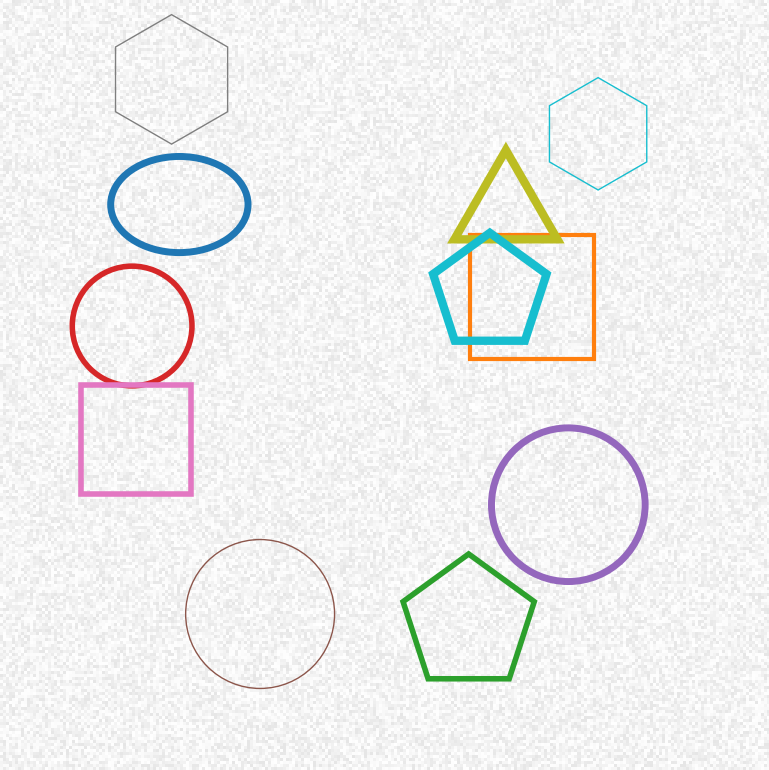[{"shape": "oval", "thickness": 2.5, "radius": 0.45, "center": [0.233, 0.734]}, {"shape": "square", "thickness": 1.5, "radius": 0.4, "center": [0.69, 0.614]}, {"shape": "pentagon", "thickness": 2, "radius": 0.45, "center": [0.609, 0.191]}, {"shape": "circle", "thickness": 2, "radius": 0.39, "center": [0.172, 0.577]}, {"shape": "circle", "thickness": 2.5, "radius": 0.5, "center": [0.738, 0.345]}, {"shape": "circle", "thickness": 0.5, "radius": 0.48, "center": [0.338, 0.203]}, {"shape": "square", "thickness": 2, "radius": 0.35, "center": [0.177, 0.429]}, {"shape": "hexagon", "thickness": 0.5, "radius": 0.42, "center": [0.223, 0.897]}, {"shape": "triangle", "thickness": 3, "radius": 0.39, "center": [0.657, 0.728]}, {"shape": "hexagon", "thickness": 0.5, "radius": 0.36, "center": [0.777, 0.826]}, {"shape": "pentagon", "thickness": 3, "radius": 0.39, "center": [0.636, 0.62]}]